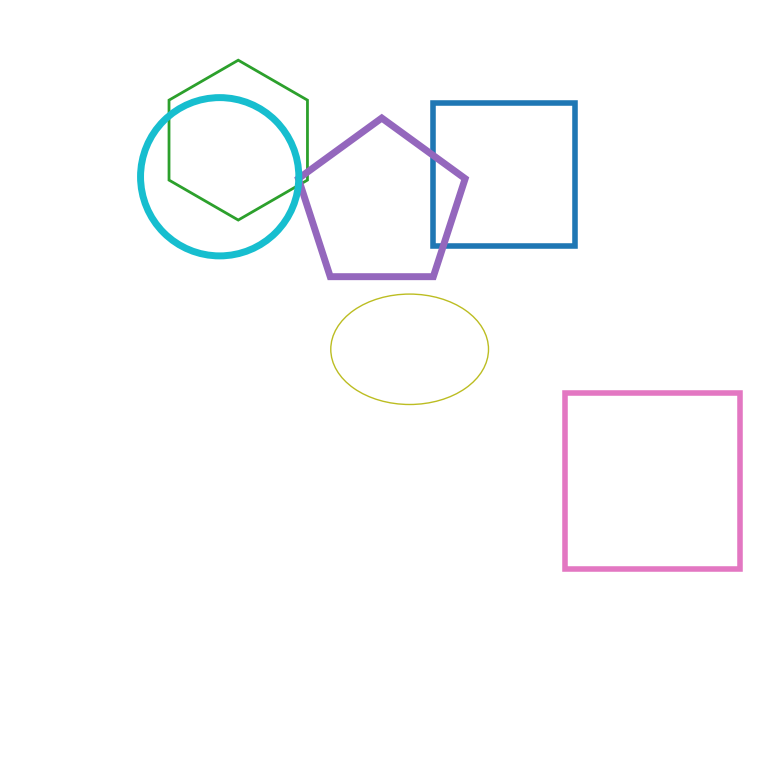[{"shape": "square", "thickness": 2, "radius": 0.46, "center": [0.654, 0.773]}, {"shape": "hexagon", "thickness": 1, "radius": 0.52, "center": [0.309, 0.818]}, {"shape": "pentagon", "thickness": 2.5, "radius": 0.57, "center": [0.496, 0.733]}, {"shape": "square", "thickness": 2, "radius": 0.57, "center": [0.847, 0.375]}, {"shape": "oval", "thickness": 0.5, "radius": 0.51, "center": [0.532, 0.546]}, {"shape": "circle", "thickness": 2.5, "radius": 0.51, "center": [0.285, 0.77]}]